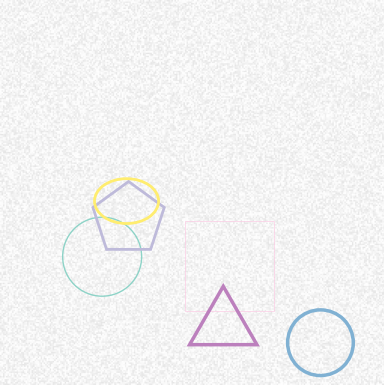[{"shape": "circle", "thickness": 1, "radius": 0.51, "center": [0.265, 0.333]}, {"shape": "pentagon", "thickness": 2, "radius": 0.49, "center": [0.334, 0.431]}, {"shape": "circle", "thickness": 2.5, "radius": 0.43, "center": [0.832, 0.11]}, {"shape": "square", "thickness": 0.5, "radius": 0.58, "center": [0.596, 0.308]}, {"shape": "triangle", "thickness": 2.5, "radius": 0.5, "center": [0.58, 0.155]}, {"shape": "oval", "thickness": 2, "radius": 0.42, "center": [0.329, 0.478]}]